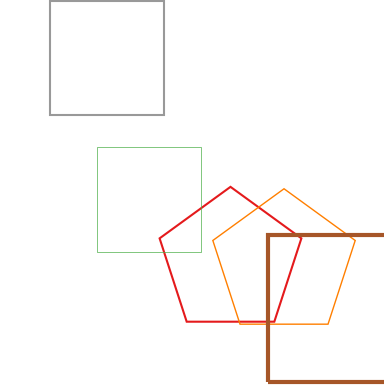[{"shape": "pentagon", "thickness": 1.5, "radius": 0.97, "center": [0.599, 0.321]}, {"shape": "square", "thickness": 0.5, "radius": 0.68, "center": [0.387, 0.481]}, {"shape": "pentagon", "thickness": 1, "radius": 0.97, "center": [0.738, 0.315]}, {"shape": "square", "thickness": 3, "radius": 0.95, "center": [0.887, 0.2]}, {"shape": "square", "thickness": 1.5, "radius": 0.74, "center": [0.277, 0.85]}]